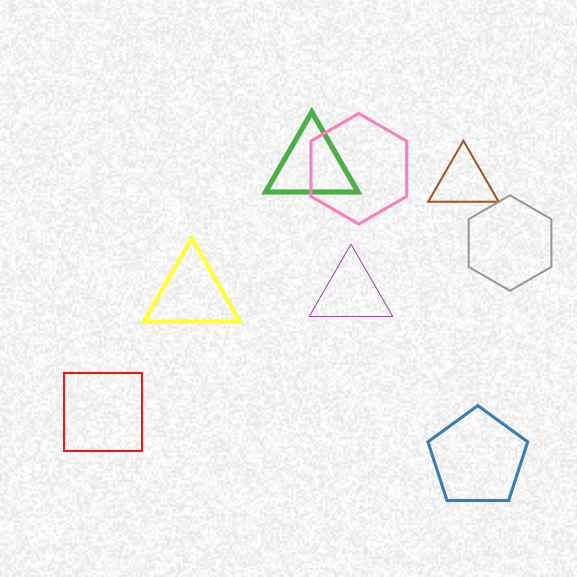[{"shape": "square", "thickness": 1, "radius": 0.34, "center": [0.178, 0.285]}, {"shape": "pentagon", "thickness": 1.5, "radius": 0.45, "center": [0.827, 0.206]}, {"shape": "triangle", "thickness": 2.5, "radius": 0.46, "center": [0.54, 0.713]}, {"shape": "triangle", "thickness": 0.5, "radius": 0.42, "center": [0.608, 0.493]}, {"shape": "triangle", "thickness": 2, "radius": 0.48, "center": [0.332, 0.49]}, {"shape": "triangle", "thickness": 1, "radius": 0.35, "center": [0.803, 0.685]}, {"shape": "hexagon", "thickness": 1.5, "radius": 0.48, "center": [0.621, 0.707]}, {"shape": "hexagon", "thickness": 1, "radius": 0.41, "center": [0.883, 0.578]}]